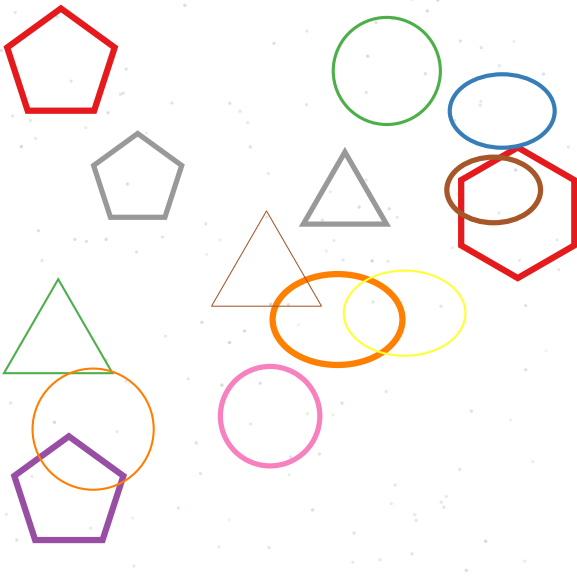[{"shape": "pentagon", "thickness": 3, "radius": 0.49, "center": [0.105, 0.887]}, {"shape": "hexagon", "thickness": 3, "radius": 0.57, "center": [0.897, 0.631]}, {"shape": "oval", "thickness": 2, "radius": 0.45, "center": [0.87, 0.807]}, {"shape": "triangle", "thickness": 1, "radius": 0.54, "center": [0.101, 0.407]}, {"shape": "circle", "thickness": 1.5, "radius": 0.46, "center": [0.67, 0.876]}, {"shape": "pentagon", "thickness": 3, "radius": 0.5, "center": [0.119, 0.144]}, {"shape": "circle", "thickness": 1, "radius": 0.52, "center": [0.161, 0.256]}, {"shape": "oval", "thickness": 3, "radius": 0.56, "center": [0.584, 0.446]}, {"shape": "oval", "thickness": 1, "radius": 0.53, "center": [0.701, 0.457]}, {"shape": "oval", "thickness": 2.5, "radius": 0.41, "center": [0.855, 0.67]}, {"shape": "triangle", "thickness": 0.5, "radius": 0.55, "center": [0.462, 0.524]}, {"shape": "circle", "thickness": 2.5, "radius": 0.43, "center": [0.468, 0.279]}, {"shape": "pentagon", "thickness": 2.5, "radius": 0.4, "center": [0.238, 0.688]}, {"shape": "triangle", "thickness": 2.5, "radius": 0.42, "center": [0.597, 0.653]}]